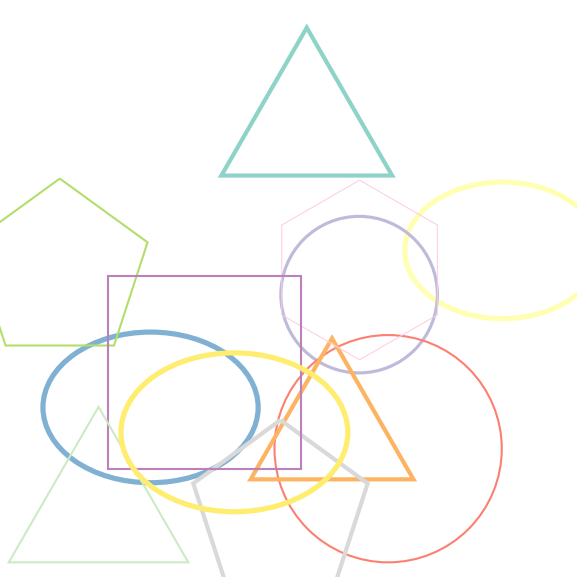[{"shape": "triangle", "thickness": 2, "radius": 0.85, "center": [0.531, 0.781]}, {"shape": "oval", "thickness": 2.5, "radius": 0.84, "center": [0.87, 0.566]}, {"shape": "circle", "thickness": 1.5, "radius": 0.68, "center": [0.622, 0.489]}, {"shape": "circle", "thickness": 1, "radius": 0.98, "center": [0.672, 0.222]}, {"shape": "oval", "thickness": 2.5, "radius": 0.93, "center": [0.261, 0.294]}, {"shape": "triangle", "thickness": 2, "radius": 0.81, "center": [0.575, 0.25]}, {"shape": "pentagon", "thickness": 1, "radius": 0.8, "center": [0.104, 0.53]}, {"shape": "hexagon", "thickness": 0.5, "radius": 0.78, "center": [0.623, 0.532]}, {"shape": "pentagon", "thickness": 2, "radius": 0.79, "center": [0.486, 0.113]}, {"shape": "square", "thickness": 1, "radius": 0.84, "center": [0.354, 0.354]}, {"shape": "triangle", "thickness": 1, "radius": 0.9, "center": [0.171, 0.115]}, {"shape": "oval", "thickness": 2.5, "radius": 0.98, "center": [0.406, 0.251]}]